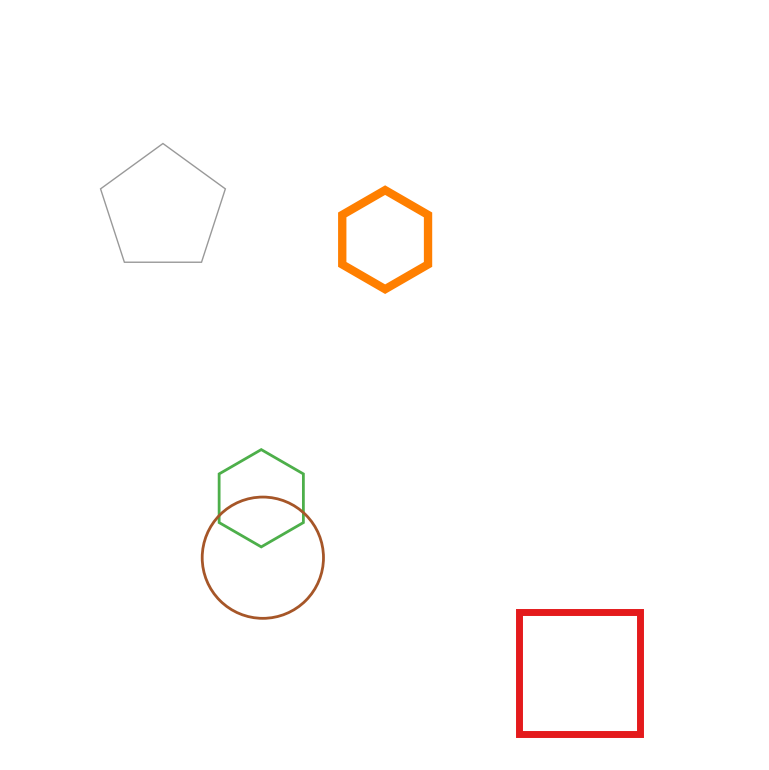[{"shape": "square", "thickness": 2.5, "radius": 0.4, "center": [0.753, 0.126]}, {"shape": "hexagon", "thickness": 1, "radius": 0.32, "center": [0.339, 0.353]}, {"shape": "hexagon", "thickness": 3, "radius": 0.32, "center": [0.5, 0.689]}, {"shape": "circle", "thickness": 1, "radius": 0.39, "center": [0.341, 0.276]}, {"shape": "pentagon", "thickness": 0.5, "radius": 0.43, "center": [0.212, 0.728]}]